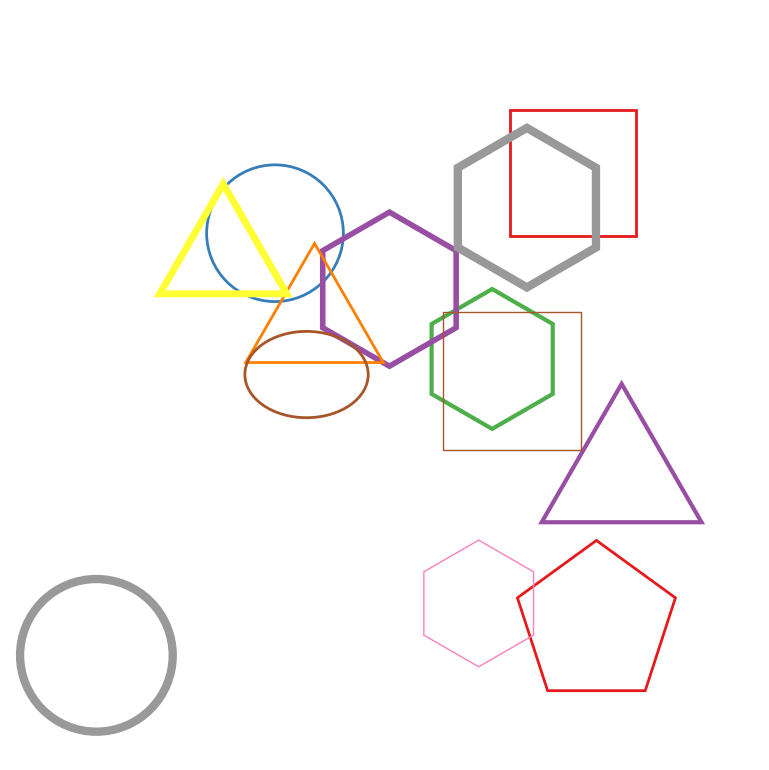[{"shape": "pentagon", "thickness": 1, "radius": 0.54, "center": [0.775, 0.19]}, {"shape": "square", "thickness": 1, "radius": 0.41, "center": [0.744, 0.775]}, {"shape": "circle", "thickness": 1, "radius": 0.44, "center": [0.357, 0.697]}, {"shape": "hexagon", "thickness": 1.5, "radius": 0.45, "center": [0.639, 0.534]}, {"shape": "hexagon", "thickness": 2, "radius": 0.5, "center": [0.506, 0.624]}, {"shape": "triangle", "thickness": 1.5, "radius": 0.6, "center": [0.807, 0.382]}, {"shape": "triangle", "thickness": 1, "radius": 0.52, "center": [0.408, 0.581]}, {"shape": "triangle", "thickness": 2.5, "radius": 0.48, "center": [0.29, 0.666]}, {"shape": "square", "thickness": 0.5, "radius": 0.45, "center": [0.665, 0.505]}, {"shape": "oval", "thickness": 1, "radius": 0.4, "center": [0.398, 0.514]}, {"shape": "hexagon", "thickness": 0.5, "radius": 0.41, "center": [0.622, 0.216]}, {"shape": "hexagon", "thickness": 3, "radius": 0.52, "center": [0.684, 0.73]}, {"shape": "circle", "thickness": 3, "radius": 0.5, "center": [0.125, 0.149]}]